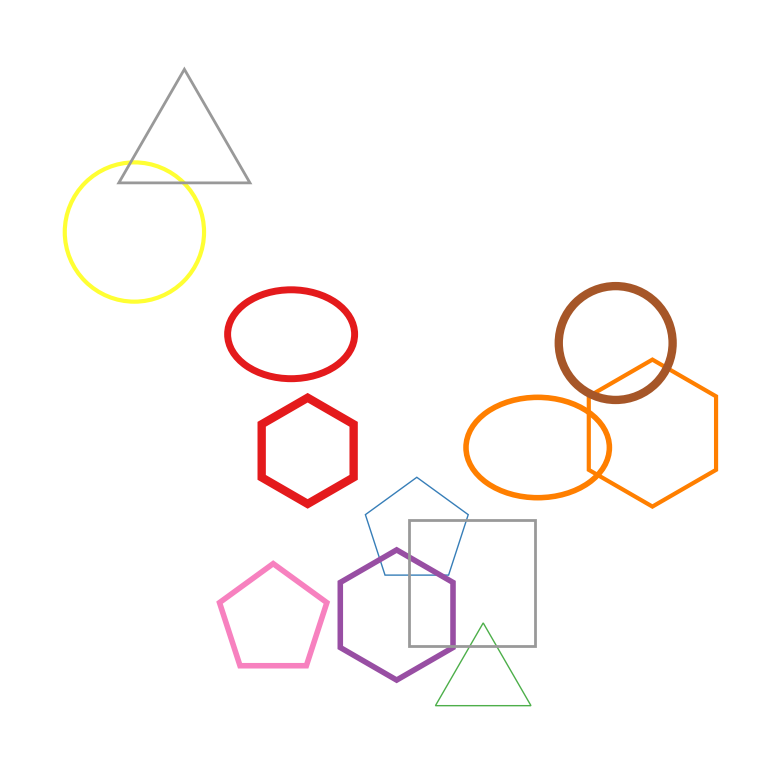[{"shape": "hexagon", "thickness": 3, "radius": 0.34, "center": [0.4, 0.415]}, {"shape": "oval", "thickness": 2.5, "radius": 0.41, "center": [0.378, 0.566]}, {"shape": "pentagon", "thickness": 0.5, "radius": 0.35, "center": [0.541, 0.31]}, {"shape": "triangle", "thickness": 0.5, "radius": 0.36, "center": [0.628, 0.119]}, {"shape": "hexagon", "thickness": 2, "radius": 0.42, "center": [0.515, 0.201]}, {"shape": "hexagon", "thickness": 1.5, "radius": 0.48, "center": [0.847, 0.438]}, {"shape": "oval", "thickness": 2, "radius": 0.47, "center": [0.698, 0.419]}, {"shape": "circle", "thickness": 1.5, "radius": 0.45, "center": [0.175, 0.699]}, {"shape": "circle", "thickness": 3, "radius": 0.37, "center": [0.8, 0.555]}, {"shape": "pentagon", "thickness": 2, "radius": 0.37, "center": [0.355, 0.195]}, {"shape": "triangle", "thickness": 1, "radius": 0.49, "center": [0.239, 0.812]}, {"shape": "square", "thickness": 1, "radius": 0.41, "center": [0.613, 0.243]}]